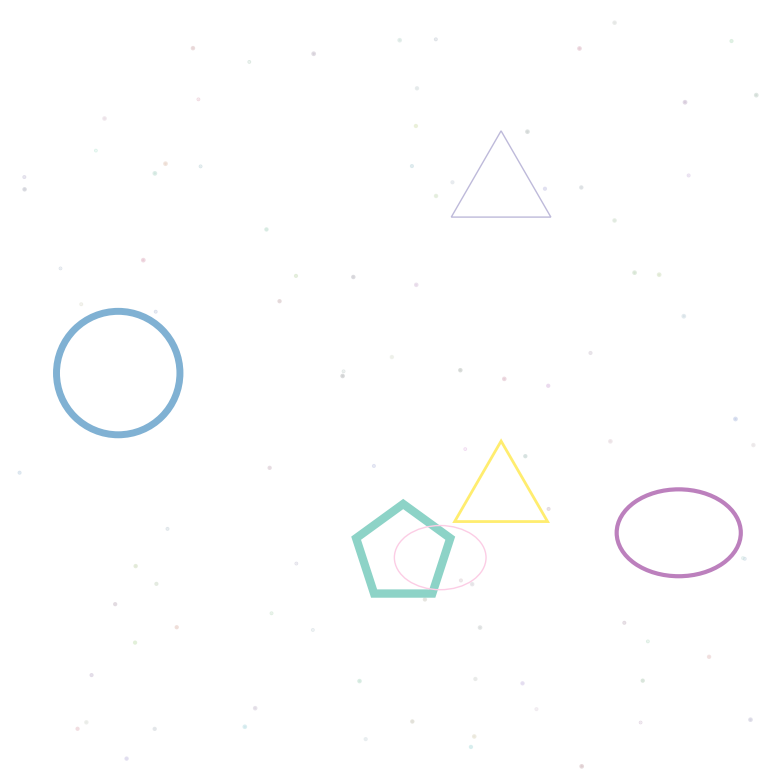[{"shape": "pentagon", "thickness": 3, "radius": 0.32, "center": [0.524, 0.281]}, {"shape": "triangle", "thickness": 0.5, "radius": 0.37, "center": [0.651, 0.755]}, {"shape": "circle", "thickness": 2.5, "radius": 0.4, "center": [0.154, 0.516]}, {"shape": "oval", "thickness": 0.5, "radius": 0.3, "center": [0.572, 0.276]}, {"shape": "oval", "thickness": 1.5, "radius": 0.4, "center": [0.881, 0.308]}, {"shape": "triangle", "thickness": 1, "radius": 0.35, "center": [0.651, 0.357]}]